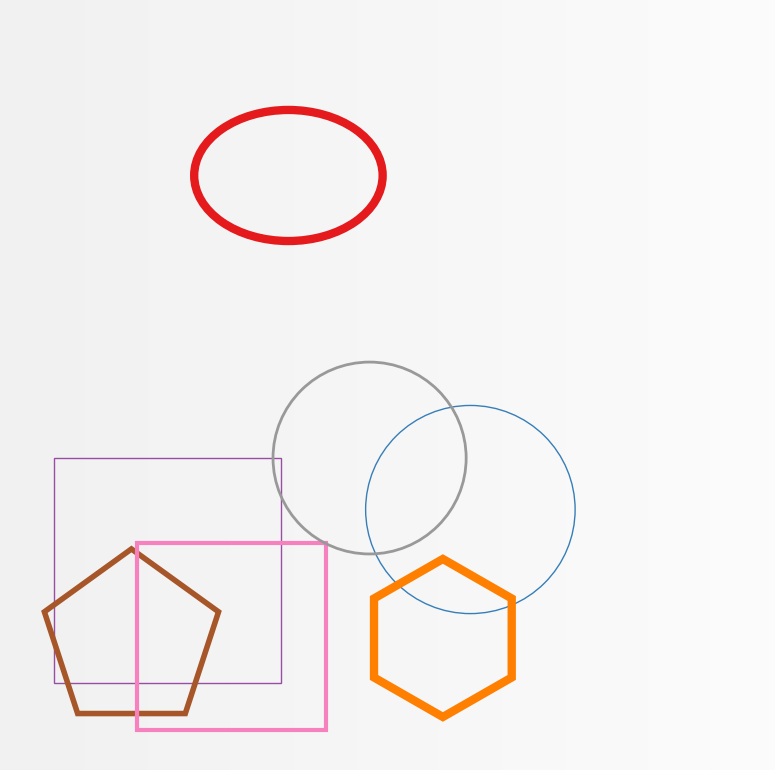[{"shape": "oval", "thickness": 3, "radius": 0.61, "center": [0.372, 0.772]}, {"shape": "circle", "thickness": 0.5, "radius": 0.68, "center": [0.607, 0.338]}, {"shape": "square", "thickness": 0.5, "radius": 0.73, "center": [0.216, 0.259]}, {"shape": "hexagon", "thickness": 3, "radius": 0.51, "center": [0.571, 0.171]}, {"shape": "pentagon", "thickness": 2, "radius": 0.59, "center": [0.17, 0.169]}, {"shape": "square", "thickness": 1.5, "radius": 0.61, "center": [0.299, 0.173]}, {"shape": "circle", "thickness": 1, "radius": 0.62, "center": [0.477, 0.405]}]